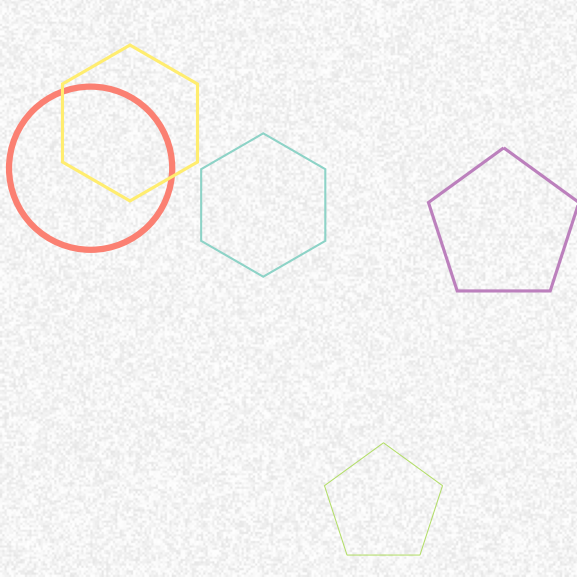[{"shape": "hexagon", "thickness": 1, "radius": 0.62, "center": [0.456, 0.644]}, {"shape": "circle", "thickness": 3, "radius": 0.71, "center": [0.157, 0.708]}, {"shape": "pentagon", "thickness": 0.5, "radius": 0.54, "center": [0.664, 0.125]}, {"shape": "pentagon", "thickness": 1.5, "radius": 0.68, "center": [0.872, 0.606]}, {"shape": "hexagon", "thickness": 1.5, "radius": 0.67, "center": [0.225, 0.786]}]